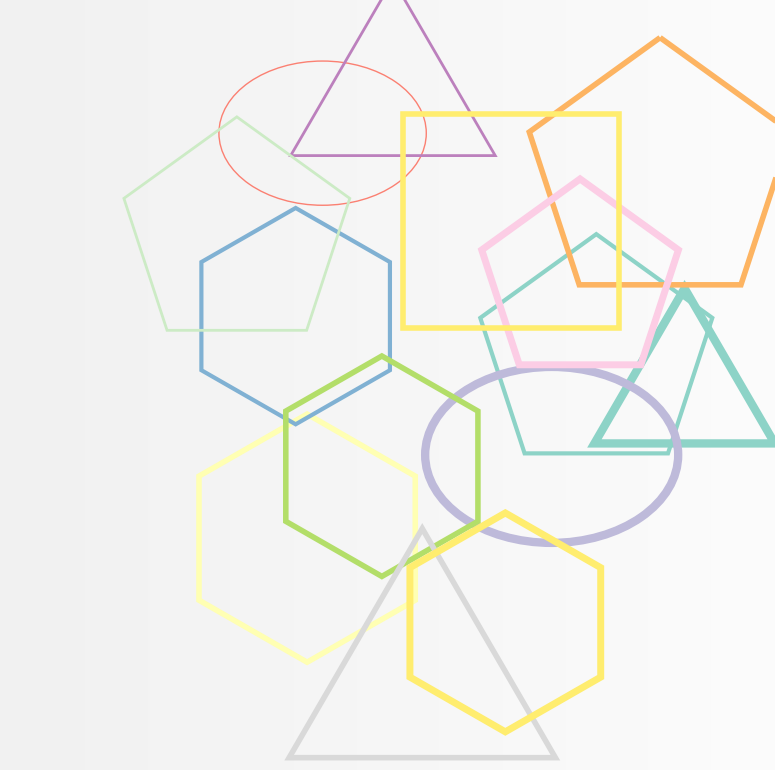[{"shape": "pentagon", "thickness": 1.5, "radius": 0.79, "center": [0.769, 0.539]}, {"shape": "triangle", "thickness": 3, "radius": 0.67, "center": [0.883, 0.491]}, {"shape": "hexagon", "thickness": 2, "radius": 0.81, "center": [0.396, 0.301]}, {"shape": "oval", "thickness": 3, "radius": 0.82, "center": [0.712, 0.409]}, {"shape": "oval", "thickness": 0.5, "radius": 0.67, "center": [0.416, 0.827]}, {"shape": "hexagon", "thickness": 1.5, "radius": 0.7, "center": [0.381, 0.589]}, {"shape": "pentagon", "thickness": 2, "radius": 0.89, "center": [0.852, 0.774]}, {"shape": "hexagon", "thickness": 2, "radius": 0.72, "center": [0.493, 0.395]}, {"shape": "pentagon", "thickness": 2.5, "radius": 0.67, "center": [0.748, 0.634]}, {"shape": "triangle", "thickness": 2, "radius": 0.99, "center": [0.545, 0.115]}, {"shape": "triangle", "thickness": 1, "radius": 0.76, "center": [0.507, 0.874]}, {"shape": "pentagon", "thickness": 1, "radius": 0.77, "center": [0.306, 0.695]}, {"shape": "square", "thickness": 2, "radius": 0.7, "center": [0.66, 0.713]}, {"shape": "hexagon", "thickness": 2.5, "radius": 0.71, "center": [0.652, 0.192]}]